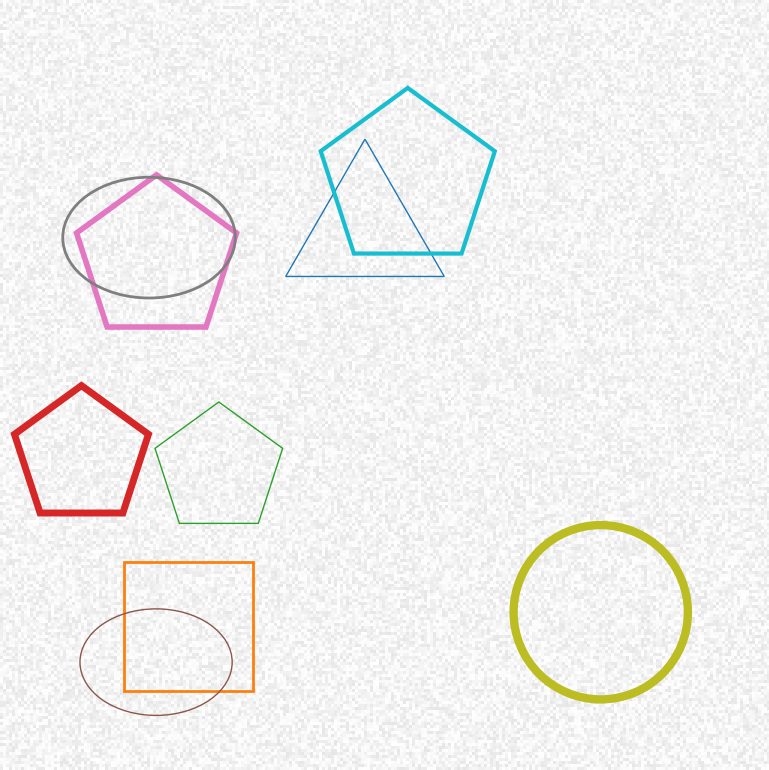[{"shape": "triangle", "thickness": 0.5, "radius": 0.59, "center": [0.474, 0.7]}, {"shape": "square", "thickness": 1, "radius": 0.42, "center": [0.244, 0.187]}, {"shape": "pentagon", "thickness": 0.5, "radius": 0.44, "center": [0.284, 0.391]}, {"shape": "pentagon", "thickness": 2.5, "radius": 0.46, "center": [0.106, 0.408]}, {"shape": "oval", "thickness": 0.5, "radius": 0.49, "center": [0.203, 0.14]}, {"shape": "pentagon", "thickness": 2, "radius": 0.55, "center": [0.203, 0.664]}, {"shape": "oval", "thickness": 1, "radius": 0.56, "center": [0.194, 0.691]}, {"shape": "circle", "thickness": 3, "radius": 0.57, "center": [0.78, 0.205]}, {"shape": "pentagon", "thickness": 1.5, "radius": 0.59, "center": [0.53, 0.767]}]